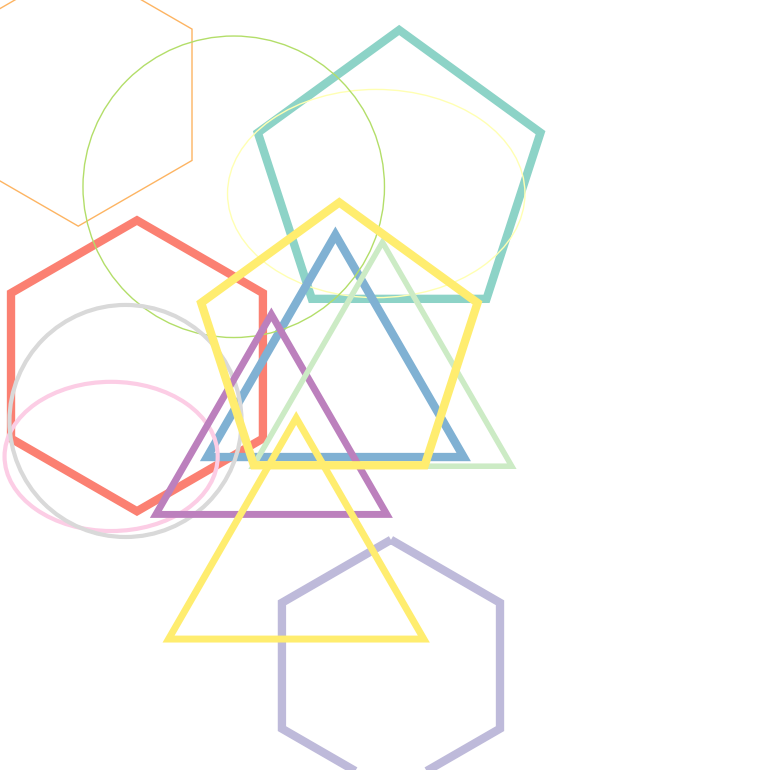[{"shape": "pentagon", "thickness": 3, "radius": 0.97, "center": [0.518, 0.768]}, {"shape": "oval", "thickness": 0.5, "radius": 0.97, "center": [0.489, 0.749]}, {"shape": "hexagon", "thickness": 3, "radius": 0.82, "center": [0.508, 0.135]}, {"shape": "hexagon", "thickness": 3, "radius": 0.94, "center": [0.178, 0.525]}, {"shape": "triangle", "thickness": 3, "radius": 0.96, "center": [0.436, 0.503]}, {"shape": "hexagon", "thickness": 0.5, "radius": 0.85, "center": [0.102, 0.877]}, {"shape": "circle", "thickness": 0.5, "radius": 0.98, "center": [0.304, 0.757]}, {"shape": "oval", "thickness": 1.5, "radius": 0.69, "center": [0.144, 0.407]}, {"shape": "circle", "thickness": 1.5, "radius": 0.75, "center": [0.163, 0.453]}, {"shape": "triangle", "thickness": 2.5, "radius": 0.87, "center": [0.352, 0.419]}, {"shape": "triangle", "thickness": 2, "radius": 0.97, "center": [0.497, 0.491]}, {"shape": "triangle", "thickness": 2.5, "radius": 0.96, "center": [0.385, 0.266]}, {"shape": "pentagon", "thickness": 3, "radius": 0.94, "center": [0.441, 0.548]}]